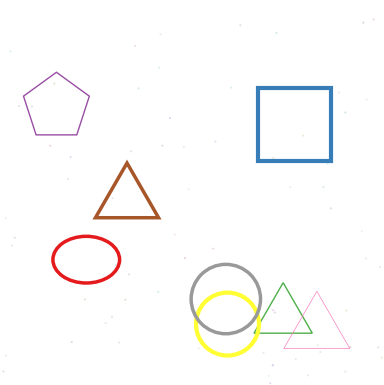[{"shape": "oval", "thickness": 2.5, "radius": 0.43, "center": [0.224, 0.326]}, {"shape": "square", "thickness": 3, "radius": 0.47, "center": [0.764, 0.677]}, {"shape": "triangle", "thickness": 1, "radius": 0.44, "center": [0.735, 0.178]}, {"shape": "pentagon", "thickness": 1, "radius": 0.45, "center": [0.147, 0.722]}, {"shape": "circle", "thickness": 3, "radius": 0.41, "center": [0.591, 0.158]}, {"shape": "triangle", "thickness": 2.5, "radius": 0.47, "center": [0.33, 0.482]}, {"shape": "triangle", "thickness": 0.5, "radius": 0.5, "center": [0.823, 0.144]}, {"shape": "circle", "thickness": 2.5, "radius": 0.45, "center": [0.587, 0.223]}]